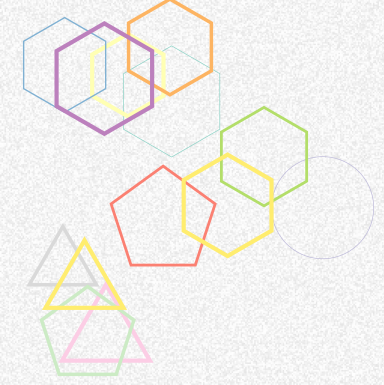[{"shape": "hexagon", "thickness": 0.5, "radius": 0.72, "center": [0.446, 0.737]}, {"shape": "hexagon", "thickness": 3, "radius": 0.53, "center": [0.332, 0.805]}, {"shape": "circle", "thickness": 0.5, "radius": 0.66, "center": [0.838, 0.461]}, {"shape": "pentagon", "thickness": 2, "radius": 0.71, "center": [0.424, 0.426]}, {"shape": "hexagon", "thickness": 1, "radius": 0.62, "center": [0.168, 0.831]}, {"shape": "hexagon", "thickness": 2.5, "radius": 0.62, "center": [0.442, 0.878]}, {"shape": "hexagon", "thickness": 2, "radius": 0.64, "center": [0.686, 0.593]}, {"shape": "triangle", "thickness": 3, "radius": 0.66, "center": [0.275, 0.129]}, {"shape": "triangle", "thickness": 2.5, "radius": 0.5, "center": [0.163, 0.311]}, {"shape": "hexagon", "thickness": 3, "radius": 0.72, "center": [0.271, 0.796]}, {"shape": "pentagon", "thickness": 2.5, "radius": 0.63, "center": [0.228, 0.13]}, {"shape": "triangle", "thickness": 3, "radius": 0.58, "center": [0.219, 0.259]}, {"shape": "hexagon", "thickness": 3, "radius": 0.66, "center": [0.591, 0.467]}]